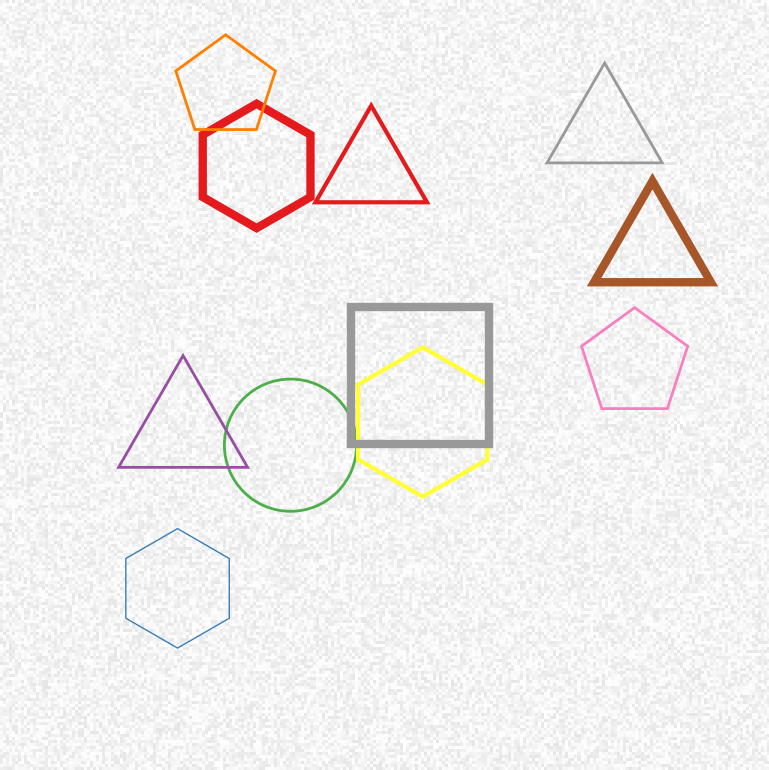[{"shape": "triangle", "thickness": 1.5, "radius": 0.42, "center": [0.482, 0.779]}, {"shape": "hexagon", "thickness": 3, "radius": 0.4, "center": [0.333, 0.785]}, {"shape": "hexagon", "thickness": 0.5, "radius": 0.39, "center": [0.231, 0.236]}, {"shape": "circle", "thickness": 1, "radius": 0.43, "center": [0.377, 0.422]}, {"shape": "triangle", "thickness": 1, "radius": 0.48, "center": [0.238, 0.441]}, {"shape": "pentagon", "thickness": 1, "radius": 0.34, "center": [0.293, 0.887]}, {"shape": "hexagon", "thickness": 1.5, "radius": 0.49, "center": [0.549, 0.452]}, {"shape": "triangle", "thickness": 3, "radius": 0.44, "center": [0.847, 0.677]}, {"shape": "pentagon", "thickness": 1, "radius": 0.36, "center": [0.824, 0.528]}, {"shape": "triangle", "thickness": 1, "radius": 0.43, "center": [0.785, 0.832]}, {"shape": "square", "thickness": 3, "radius": 0.45, "center": [0.546, 0.512]}]